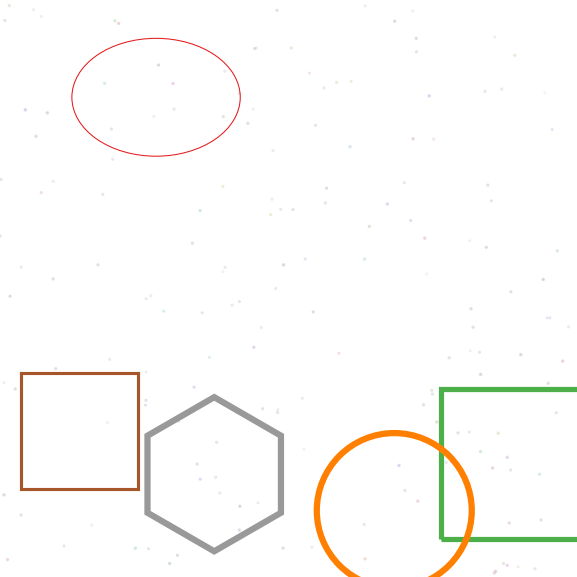[{"shape": "oval", "thickness": 0.5, "radius": 0.73, "center": [0.27, 0.831]}, {"shape": "square", "thickness": 2.5, "radius": 0.65, "center": [0.892, 0.196]}, {"shape": "circle", "thickness": 3, "radius": 0.67, "center": [0.683, 0.115]}, {"shape": "square", "thickness": 1.5, "radius": 0.5, "center": [0.138, 0.253]}, {"shape": "hexagon", "thickness": 3, "radius": 0.67, "center": [0.371, 0.178]}]